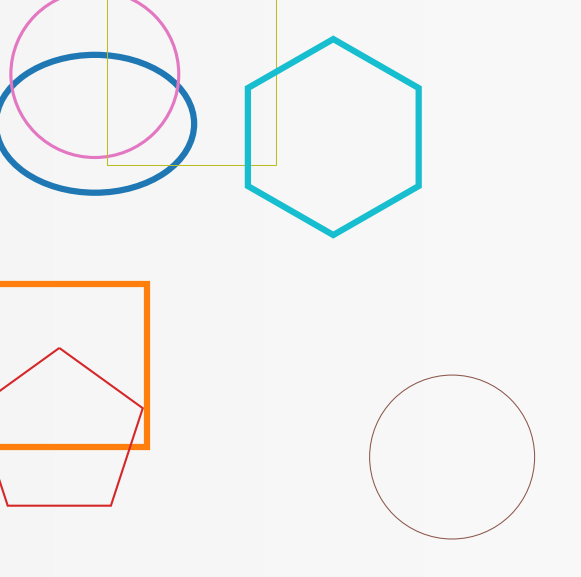[{"shape": "oval", "thickness": 3, "radius": 0.85, "center": [0.163, 0.785]}, {"shape": "square", "thickness": 3, "radius": 0.71, "center": [0.112, 0.366]}, {"shape": "pentagon", "thickness": 1, "radius": 0.75, "center": [0.102, 0.246]}, {"shape": "circle", "thickness": 0.5, "radius": 0.71, "center": [0.778, 0.208]}, {"shape": "circle", "thickness": 1.5, "radius": 0.72, "center": [0.163, 0.871]}, {"shape": "square", "thickness": 0.5, "radius": 0.72, "center": [0.33, 0.859]}, {"shape": "hexagon", "thickness": 3, "radius": 0.85, "center": [0.573, 0.762]}]